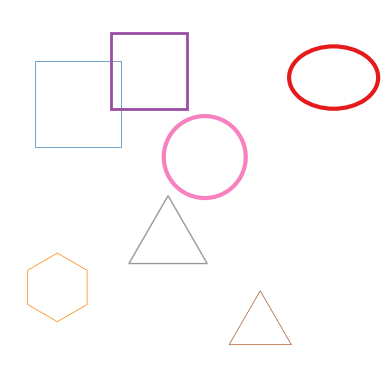[{"shape": "oval", "thickness": 3, "radius": 0.58, "center": [0.867, 0.799]}, {"shape": "square", "thickness": 0.5, "radius": 0.56, "center": [0.203, 0.73]}, {"shape": "square", "thickness": 2, "radius": 0.49, "center": [0.387, 0.816]}, {"shape": "hexagon", "thickness": 0.5, "radius": 0.45, "center": [0.149, 0.254]}, {"shape": "triangle", "thickness": 0.5, "radius": 0.47, "center": [0.676, 0.151]}, {"shape": "circle", "thickness": 3, "radius": 0.53, "center": [0.532, 0.592]}, {"shape": "triangle", "thickness": 1, "radius": 0.59, "center": [0.437, 0.374]}]